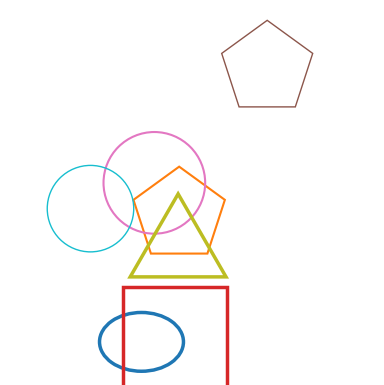[{"shape": "oval", "thickness": 2.5, "radius": 0.55, "center": [0.368, 0.112]}, {"shape": "pentagon", "thickness": 1.5, "radius": 0.62, "center": [0.465, 0.442]}, {"shape": "square", "thickness": 2.5, "radius": 0.68, "center": [0.454, 0.121]}, {"shape": "pentagon", "thickness": 1, "radius": 0.62, "center": [0.694, 0.823]}, {"shape": "circle", "thickness": 1.5, "radius": 0.66, "center": [0.401, 0.525]}, {"shape": "triangle", "thickness": 2.5, "radius": 0.72, "center": [0.463, 0.353]}, {"shape": "circle", "thickness": 1, "radius": 0.56, "center": [0.235, 0.458]}]